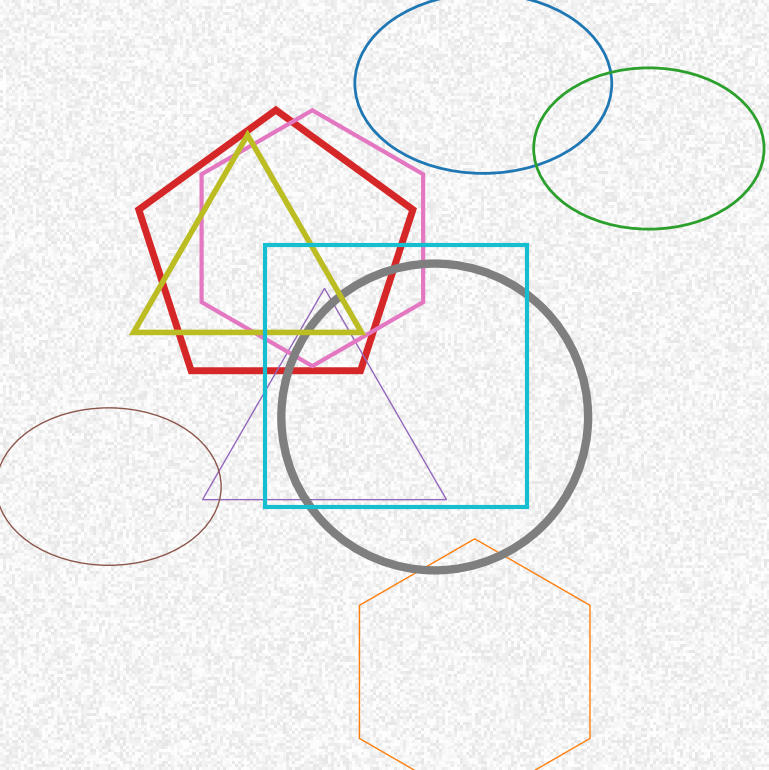[{"shape": "oval", "thickness": 1, "radius": 0.83, "center": [0.628, 0.892]}, {"shape": "hexagon", "thickness": 0.5, "radius": 0.86, "center": [0.617, 0.127]}, {"shape": "oval", "thickness": 1, "radius": 0.75, "center": [0.843, 0.807]}, {"shape": "pentagon", "thickness": 2.5, "radius": 0.94, "center": [0.358, 0.67]}, {"shape": "triangle", "thickness": 0.5, "radius": 0.91, "center": [0.421, 0.443]}, {"shape": "oval", "thickness": 0.5, "radius": 0.73, "center": [0.141, 0.368]}, {"shape": "hexagon", "thickness": 1.5, "radius": 0.83, "center": [0.406, 0.691]}, {"shape": "circle", "thickness": 3, "radius": 1.0, "center": [0.565, 0.458]}, {"shape": "triangle", "thickness": 2, "radius": 0.85, "center": [0.321, 0.654]}, {"shape": "square", "thickness": 1.5, "radius": 0.85, "center": [0.514, 0.511]}]